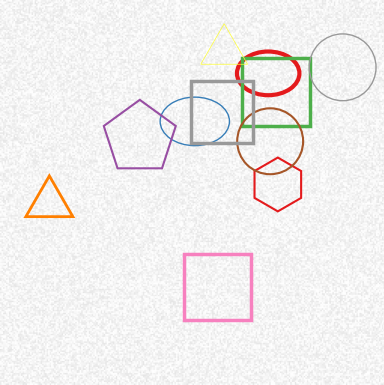[{"shape": "hexagon", "thickness": 1.5, "radius": 0.35, "center": [0.722, 0.521]}, {"shape": "oval", "thickness": 3, "radius": 0.41, "center": [0.697, 0.809]}, {"shape": "oval", "thickness": 1, "radius": 0.45, "center": [0.506, 0.685]}, {"shape": "square", "thickness": 2.5, "radius": 0.44, "center": [0.717, 0.762]}, {"shape": "pentagon", "thickness": 1.5, "radius": 0.49, "center": [0.363, 0.642]}, {"shape": "triangle", "thickness": 2, "radius": 0.35, "center": [0.128, 0.473]}, {"shape": "triangle", "thickness": 0.5, "radius": 0.35, "center": [0.582, 0.868]}, {"shape": "circle", "thickness": 1.5, "radius": 0.43, "center": [0.702, 0.633]}, {"shape": "square", "thickness": 2.5, "radius": 0.43, "center": [0.566, 0.255]}, {"shape": "square", "thickness": 2.5, "radius": 0.4, "center": [0.577, 0.709]}, {"shape": "circle", "thickness": 1, "radius": 0.43, "center": [0.89, 0.825]}]